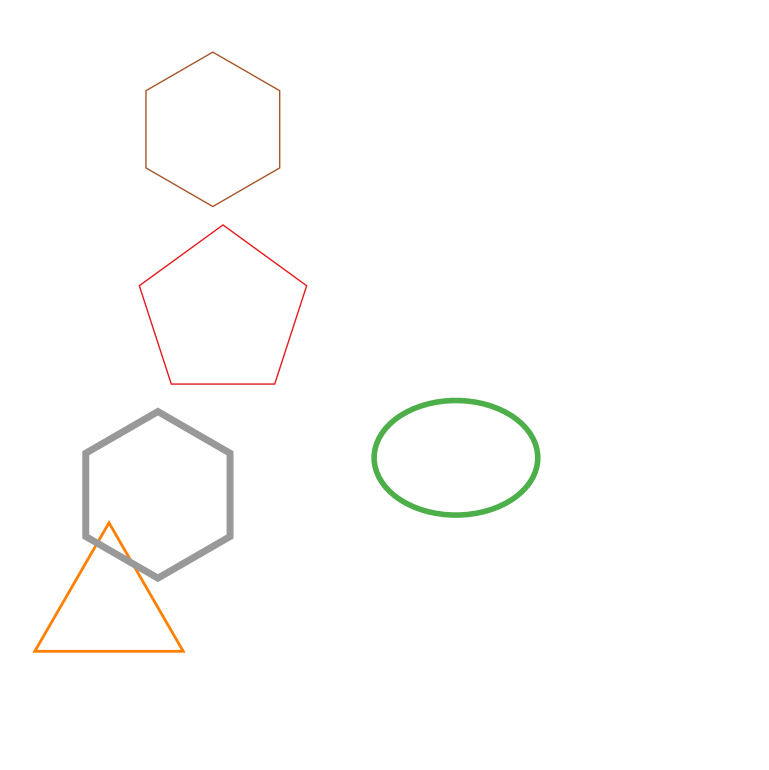[{"shape": "pentagon", "thickness": 0.5, "radius": 0.57, "center": [0.29, 0.594]}, {"shape": "oval", "thickness": 2, "radius": 0.53, "center": [0.592, 0.405]}, {"shape": "triangle", "thickness": 1, "radius": 0.56, "center": [0.142, 0.21]}, {"shape": "hexagon", "thickness": 0.5, "radius": 0.5, "center": [0.276, 0.832]}, {"shape": "hexagon", "thickness": 2.5, "radius": 0.54, "center": [0.205, 0.357]}]